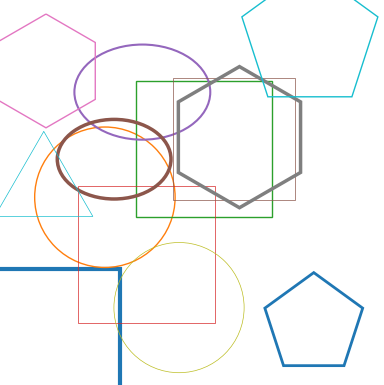[{"shape": "pentagon", "thickness": 2, "radius": 0.67, "center": [0.815, 0.158]}, {"shape": "square", "thickness": 3, "radius": 0.9, "center": [0.133, 0.123]}, {"shape": "circle", "thickness": 1, "radius": 0.91, "center": [0.272, 0.488]}, {"shape": "square", "thickness": 1, "radius": 0.88, "center": [0.53, 0.614]}, {"shape": "square", "thickness": 0.5, "radius": 0.88, "center": [0.381, 0.339]}, {"shape": "oval", "thickness": 1.5, "radius": 0.88, "center": [0.37, 0.761]}, {"shape": "oval", "thickness": 2.5, "radius": 0.74, "center": [0.296, 0.586]}, {"shape": "square", "thickness": 0.5, "radius": 0.79, "center": [0.607, 0.639]}, {"shape": "hexagon", "thickness": 1, "radius": 0.74, "center": [0.119, 0.816]}, {"shape": "hexagon", "thickness": 2.5, "radius": 0.92, "center": [0.622, 0.644]}, {"shape": "circle", "thickness": 0.5, "radius": 0.85, "center": [0.465, 0.201]}, {"shape": "triangle", "thickness": 0.5, "radius": 0.74, "center": [0.114, 0.511]}, {"shape": "pentagon", "thickness": 1, "radius": 0.93, "center": [0.805, 0.899]}]